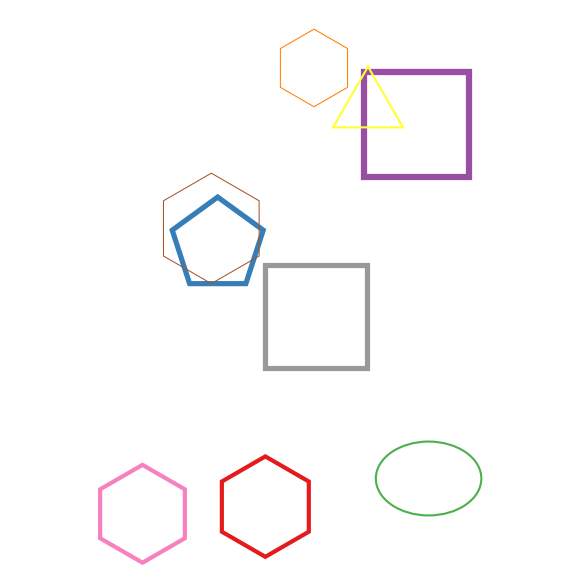[{"shape": "hexagon", "thickness": 2, "radius": 0.43, "center": [0.459, 0.122]}, {"shape": "pentagon", "thickness": 2.5, "radius": 0.41, "center": [0.377, 0.575]}, {"shape": "oval", "thickness": 1, "radius": 0.46, "center": [0.742, 0.171]}, {"shape": "square", "thickness": 3, "radius": 0.46, "center": [0.721, 0.784]}, {"shape": "hexagon", "thickness": 0.5, "radius": 0.34, "center": [0.544, 0.881]}, {"shape": "triangle", "thickness": 1, "radius": 0.35, "center": [0.637, 0.814]}, {"shape": "hexagon", "thickness": 0.5, "radius": 0.48, "center": [0.366, 0.604]}, {"shape": "hexagon", "thickness": 2, "radius": 0.42, "center": [0.247, 0.109]}, {"shape": "square", "thickness": 2.5, "radius": 0.44, "center": [0.547, 0.451]}]